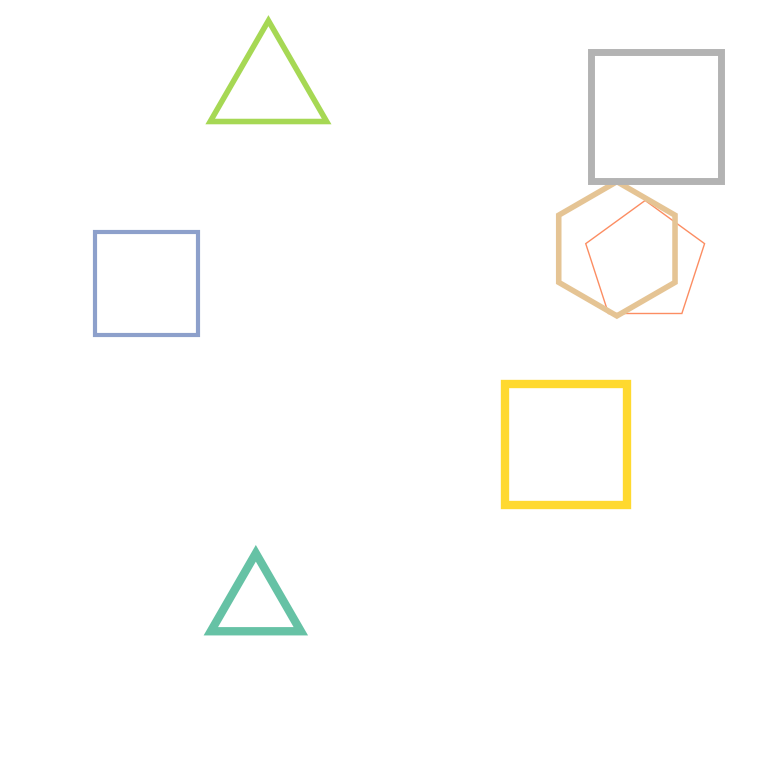[{"shape": "triangle", "thickness": 3, "radius": 0.34, "center": [0.332, 0.214]}, {"shape": "pentagon", "thickness": 0.5, "radius": 0.41, "center": [0.838, 0.659]}, {"shape": "square", "thickness": 1.5, "radius": 0.33, "center": [0.191, 0.631]}, {"shape": "triangle", "thickness": 2, "radius": 0.44, "center": [0.349, 0.886]}, {"shape": "square", "thickness": 3, "radius": 0.4, "center": [0.736, 0.423]}, {"shape": "hexagon", "thickness": 2, "radius": 0.44, "center": [0.801, 0.677]}, {"shape": "square", "thickness": 2.5, "radius": 0.42, "center": [0.852, 0.849]}]